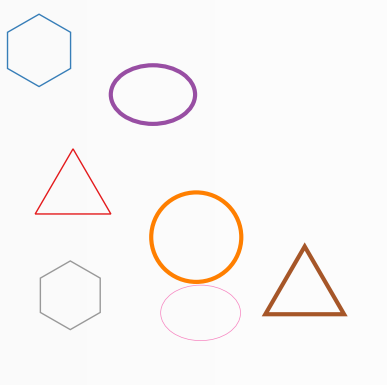[{"shape": "triangle", "thickness": 1, "radius": 0.56, "center": [0.188, 0.501]}, {"shape": "hexagon", "thickness": 1, "radius": 0.47, "center": [0.101, 0.869]}, {"shape": "oval", "thickness": 3, "radius": 0.54, "center": [0.395, 0.754]}, {"shape": "circle", "thickness": 3, "radius": 0.58, "center": [0.506, 0.384]}, {"shape": "triangle", "thickness": 3, "radius": 0.59, "center": [0.786, 0.242]}, {"shape": "oval", "thickness": 0.5, "radius": 0.52, "center": [0.518, 0.187]}, {"shape": "hexagon", "thickness": 1, "radius": 0.45, "center": [0.181, 0.233]}]